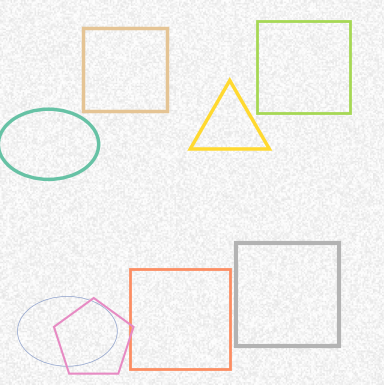[{"shape": "oval", "thickness": 2.5, "radius": 0.65, "center": [0.126, 0.625]}, {"shape": "square", "thickness": 2, "radius": 0.64, "center": [0.467, 0.172]}, {"shape": "oval", "thickness": 0.5, "radius": 0.65, "center": [0.175, 0.139]}, {"shape": "pentagon", "thickness": 1.5, "radius": 0.54, "center": [0.243, 0.117]}, {"shape": "square", "thickness": 2, "radius": 0.6, "center": [0.789, 0.826]}, {"shape": "triangle", "thickness": 2.5, "radius": 0.59, "center": [0.597, 0.672]}, {"shape": "square", "thickness": 2.5, "radius": 0.54, "center": [0.325, 0.819]}, {"shape": "square", "thickness": 3, "radius": 0.67, "center": [0.747, 0.235]}]